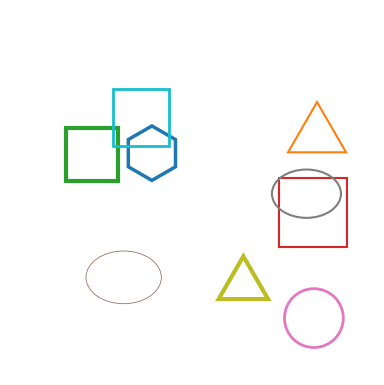[{"shape": "hexagon", "thickness": 2.5, "radius": 0.35, "center": [0.395, 0.602]}, {"shape": "triangle", "thickness": 1.5, "radius": 0.43, "center": [0.823, 0.648]}, {"shape": "square", "thickness": 3, "radius": 0.34, "center": [0.239, 0.599]}, {"shape": "square", "thickness": 1.5, "radius": 0.44, "center": [0.813, 0.448]}, {"shape": "oval", "thickness": 0.5, "radius": 0.49, "center": [0.321, 0.28]}, {"shape": "circle", "thickness": 2, "radius": 0.38, "center": [0.815, 0.174]}, {"shape": "oval", "thickness": 1.5, "radius": 0.45, "center": [0.796, 0.497]}, {"shape": "triangle", "thickness": 3, "radius": 0.37, "center": [0.632, 0.26]}, {"shape": "square", "thickness": 2, "radius": 0.37, "center": [0.367, 0.695]}]